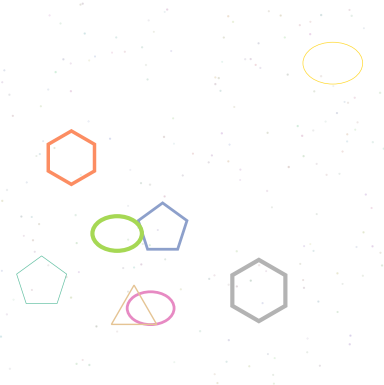[{"shape": "pentagon", "thickness": 0.5, "radius": 0.34, "center": [0.108, 0.267]}, {"shape": "hexagon", "thickness": 2.5, "radius": 0.35, "center": [0.185, 0.591]}, {"shape": "pentagon", "thickness": 2, "radius": 0.33, "center": [0.422, 0.406]}, {"shape": "oval", "thickness": 2, "radius": 0.3, "center": [0.391, 0.199]}, {"shape": "oval", "thickness": 3, "radius": 0.32, "center": [0.304, 0.393]}, {"shape": "oval", "thickness": 0.5, "radius": 0.39, "center": [0.864, 0.836]}, {"shape": "triangle", "thickness": 1, "radius": 0.34, "center": [0.348, 0.191]}, {"shape": "hexagon", "thickness": 3, "radius": 0.4, "center": [0.672, 0.245]}]